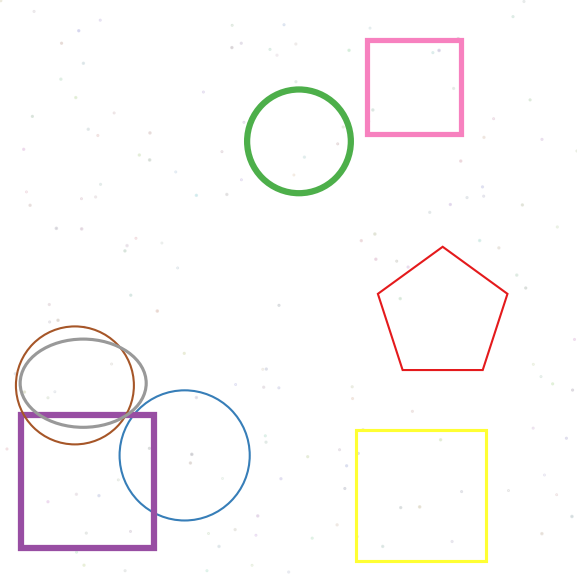[{"shape": "pentagon", "thickness": 1, "radius": 0.59, "center": [0.767, 0.454]}, {"shape": "circle", "thickness": 1, "radius": 0.56, "center": [0.32, 0.211]}, {"shape": "circle", "thickness": 3, "radius": 0.45, "center": [0.518, 0.754]}, {"shape": "square", "thickness": 3, "radius": 0.58, "center": [0.151, 0.165]}, {"shape": "square", "thickness": 1.5, "radius": 0.56, "center": [0.729, 0.141]}, {"shape": "circle", "thickness": 1, "radius": 0.51, "center": [0.13, 0.332]}, {"shape": "square", "thickness": 2.5, "radius": 0.41, "center": [0.717, 0.849]}, {"shape": "oval", "thickness": 1.5, "radius": 0.55, "center": [0.144, 0.336]}]